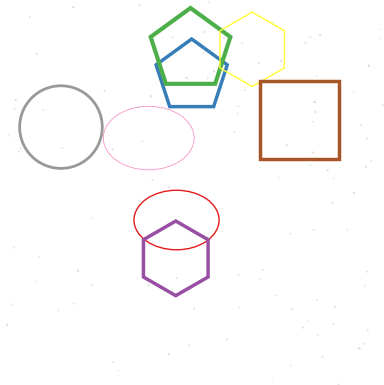[{"shape": "oval", "thickness": 1, "radius": 0.55, "center": [0.459, 0.429]}, {"shape": "pentagon", "thickness": 2.5, "radius": 0.49, "center": [0.498, 0.802]}, {"shape": "pentagon", "thickness": 3, "radius": 0.54, "center": [0.495, 0.87]}, {"shape": "hexagon", "thickness": 2.5, "radius": 0.48, "center": [0.457, 0.329]}, {"shape": "hexagon", "thickness": 1, "radius": 0.48, "center": [0.655, 0.872]}, {"shape": "square", "thickness": 2.5, "radius": 0.51, "center": [0.778, 0.688]}, {"shape": "oval", "thickness": 0.5, "radius": 0.59, "center": [0.386, 0.641]}, {"shape": "circle", "thickness": 2, "radius": 0.54, "center": [0.158, 0.67]}]